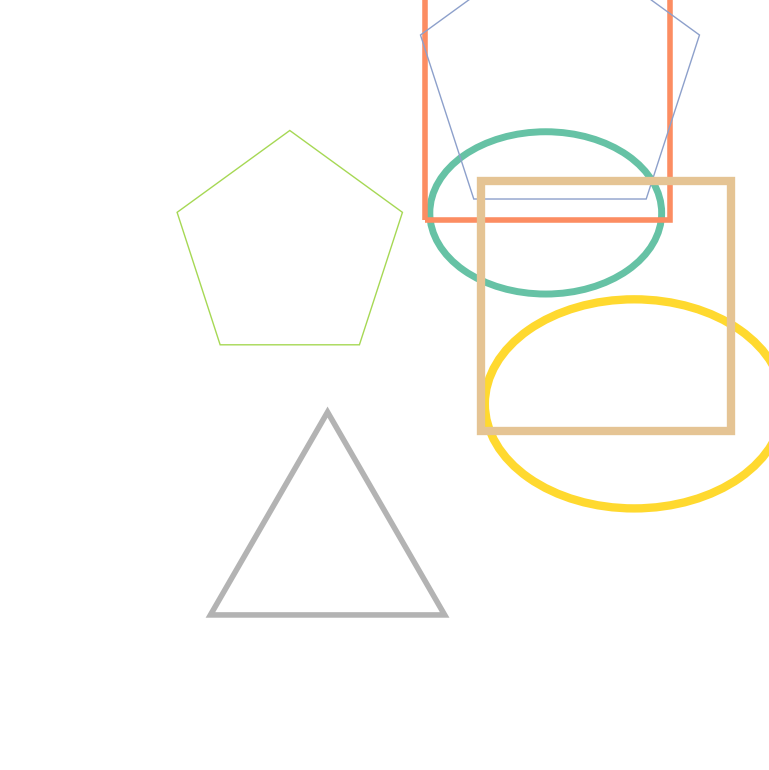[{"shape": "oval", "thickness": 2.5, "radius": 0.75, "center": [0.709, 0.724]}, {"shape": "square", "thickness": 2, "radius": 0.8, "center": [0.711, 0.874]}, {"shape": "pentagon", "thickness": 0.5, "radius": 0.95, "center": [0.727, 0.896]}, {"shape": "pentagon", "thickness": 0.5, "radius": 0.77, "center": [0.376, 0.677]}, {"shape": "oval", "thickness": 3, "radius": 0.97, "center": [0.824, 0.476]}, {"shape": "square", "thickness": 3, "radius": 0.81, "center": [0.787, 0.602]}, {"shape": "triangle", "thickness": 2, "radius": 0.88, "center": [0.425, 0.289]}]